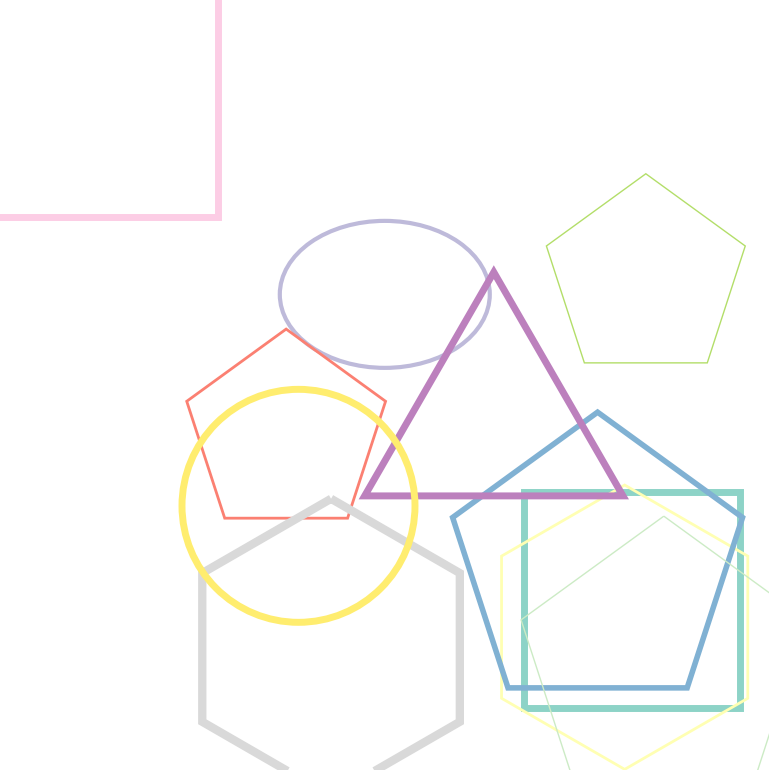[{"shape": "square", "thickness": 2.5, "radius": 0.7, "center": [0.821, 0.221]}, {"shape": "hexagon", "thickness": 1, "radius": 0.92, "center": [0.811, 0.185]}, {"shape": "oval", "thickness": 1.5, "radius": 0.68, "center": [0.5, 0.618]}, {"shape": "pentagon", "thickness": 1, "radius": 0.68, "center": [0.372, 0.437]}, {"shape": "pentagon", "thickness": 2, "radius": 0.99, "center": [0.776, 0.267]}, {"shape": "pentagon", "thickness": 0.5, "radius": 0.68, "center": [0.839, 0.639]}, {"shape": "square", "thickness": 2.5, "radius": 0.87, "center": [0.11, 0.891]}, {"shape": "hexagon", "thickness": 3, "radius": 0.97, "center": [0.43, 0.159]}, {"shape": "triangle", "thickness": 2.5, "radius": 0.97, "center": [0.641, 0.453]}, {"shape": "pentagon", "thickness": 0.5, "radius": 0.97, "center": [0.862, 0.135]}, {"shape": "circle", "thickness": 2.5, "radius": 0.76, "center": [0.388, 0.343]}]